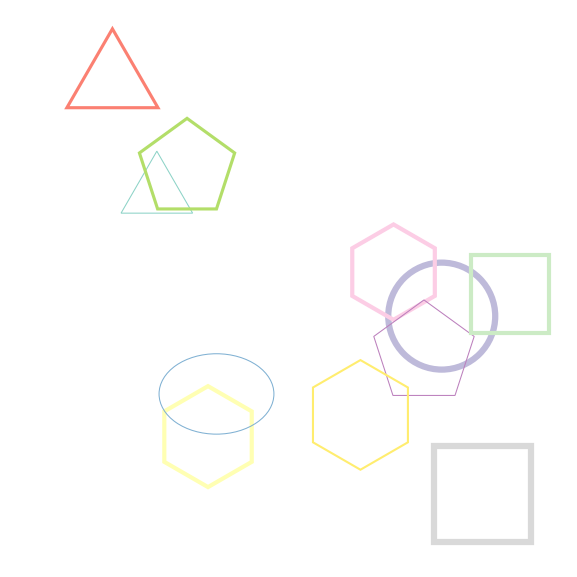[{"shape": "triangle", "thickness": 0.5, "radius": 0.36, "center": [0.272, 0.666]}, {"shape": "hexagon", "thickness": 2, "radius": 0.44, "center": [0.36, 0.243]}, {"shape": "circle", "thickness": 3, "radius": 0.46, "center": [0.765, 0.452]}, {"shape": "triangle", "thickness": 1.5, "radius": 0.46, "center": [0.195, 0.858]}, {"shape": "oval", "thickness": 0.5, "radius": 0.5, "center": [0.375, 0.317]}, {"shape": "pentagon", "thickness": 1.5, "radius": 0.43, "center": [0.324, 0.707]}, {"shape": "hexagon", "thickness": 2, "radius": 0.41, "center": [0.681, 0.528]}, {"shape": "square", "thickness": 3, "radius": 0.42, "center": [0.835, 0.143]}, {"shape": "pentagon", "thickness": 0.5, "radius": 0.46, "center": [0.734, 0.388]}, {"shape": "square", "thickness": 2, "radius": 0.34, "center": [0.883, 0.49]}, {"shape": "hexagon", "thickness": 1, "radius": 0.47, "center": [0.624, 0.281]}]